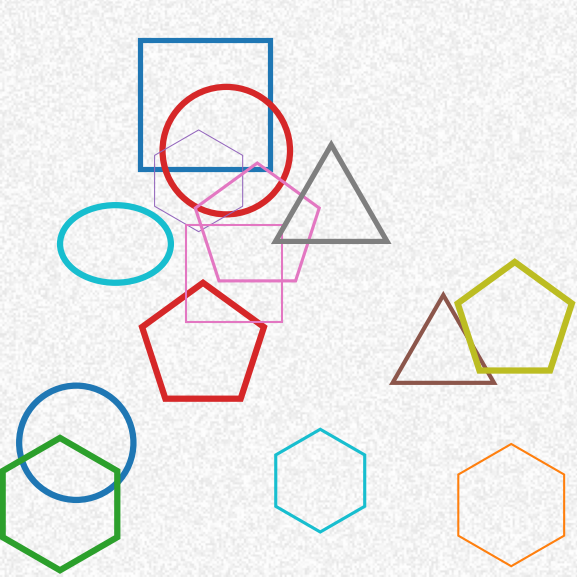[{"shape": "square", "thickness": 2.5, "radius": 0.56, "center": [0.355, 0.818]}, {"shape": "circle", "thickness": 3, "radius": 0.49, "center": [0.132, 0.232]}, {"shape": "hexagon", "thickness": 1, "radius": 0.53, "center": [0.885, 0.125]}, {"shape": "hexagon", "thickness": 3, "radius": 0.57, "center": [0.104, 0.126]}, {"shape": "circle", "thickness": 3, "radius": 0.55, "center": [0.392, 0.738]}, {"shape": "pentagon", "thickness": 3, "radius": 0.55, "center": [0.352, 0.399]}, {"shape": "hexagon", "thickness": 0.5, "radius": 0.44, "center": [0.344, 0.686]}, {"shape": "triangle", "thickness": 2, "radius": 0.51, "center": [0.768, 0.387]}, {"shape": "pentagon", "thickness": 1.5, "radius": 0.56, "center": [0.446, 0.604]}, {"shape": "square", "thickness": 1, "radius": 0.42, "center": [0.405, 0.526]}, {"shape": "triangle", "thickness": 2.5, "radius": 0.56, "center": [0.574, 0.637]}, {"shape": "pentagon", "thickness": 3, "radius": 0.52, "center": [0.891, 0.442]}, {"shape": "oval", "thickness": 3, "radius": 0.48, "center": [0.2, 0.577]}, {"shape": "hexagon", "thickness": 1.5, "radius": 0.44, "center": [0.555, 0.167]}]